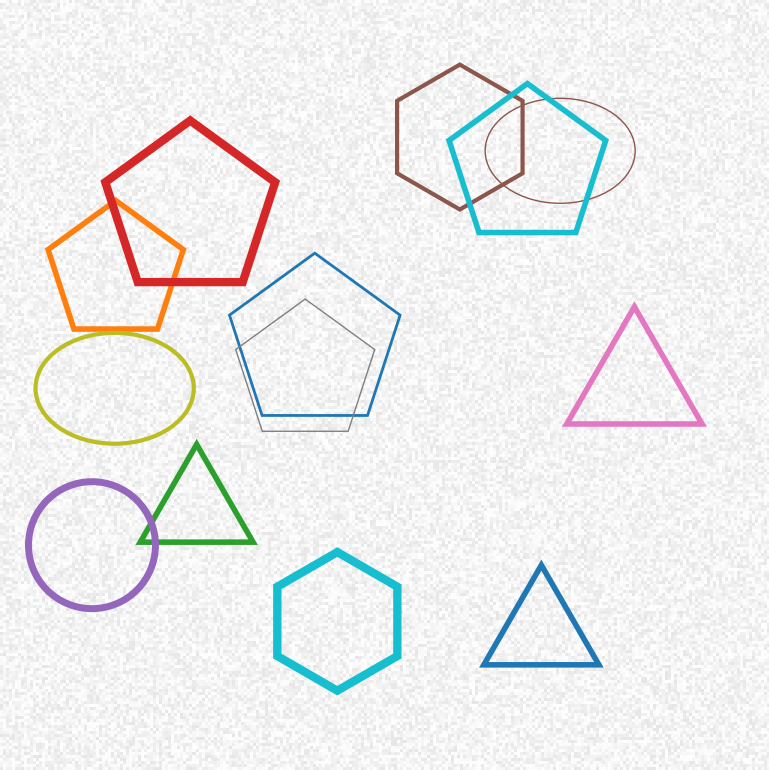[{"shape": "triangle", "thickness": 2, "radius": 0.43, "center": [0.703, 0.18]}, {"shape": "pentagon", "thickness": 1, "radius": 0.58, "center": [0.409, 0.555]}, {"shape": "pentagon", "thickness": 2, "radius": 0.46, "center": [0.15, 0.647]}, {"shape": "triangle", "thickness": 2, "radius": 0.42, "center": [0.255, 0.338]}, {"shape": "pentagon", "thickness": 3, "radius": 0.58, "center": [0.247, 0.727]}, {"shape": "circle", "thickness": 2.5, "radius": 0.41, "center": [0.119, 0.292]}, {"shape": "oval", "thickness": 0.5, "radius": 0.49, "center": [0.727, 0.804]}, {"shape": "hexagon", "thickness": 1.5, "radius": 0.47, "center": [0.597, 0.822]}, {"shape": "triangle", "thickness": 2, "radius": 0.51, "center": [0.824, 0.5]}, {"shape": "pentagon", "thickness": 0.5, "radius": 0.47, "center": [0.396, 0.517]}, {"shape": "oval", "thickness": 1.5, "radius": 0.51, "center": [0.149, 0.496]}, {"shape": "pentagon", "thickness": 2, "radius": 0.53, "center": [0.685, 0.785]}, {"shape": "hexagon", "thickness": 3, "radius": 0.45, "center": [0.438, 0.193]}]